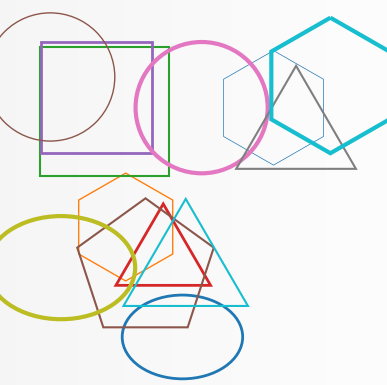[{"shape": "oval", "thickness": 2, "radius": 0.78, "center": [0.471, 0.125]}, {"shape": "hexagon", "thickness": 0.5, "radius": 0.74, "center": [0.706, 0.72]}, {"shape": "hexagon", "thickness": 1, "radius": 0.7, "center": [0.324, 0.41]}, {"shape": "square", "thickness": 1.5, "radius": 0.84, "center": [0.27, 0.711]}, {"shape": "triangle", "thickness": 2, "radius": 0.71, "center": [0.421, 0.329]}, {"shape": "square", "thickness": 2, "radius": 0.72, "center": [0.249, 0.746]}, {"shape": "circle", "thickness": 1, "radius": 0.83, "center": [0.13, 0.8]}, {"shape": "pentagon", "thickness": 1.5, "radius": 0.93, "center": [0.375, 0.3]}, {"shape": "circle", "thickness": 3, "radius": 0.85, "center": [0.52, 0.72]}, {"shape": "triangle", "thickness": 1.5, "radius": 0.89, "center": [0.764, 0.651]}, {"shape": "oval", "thickness": 3, "radius": 0.96, "center": [0.157, 0.305]}, {"shape": "triangle", "thickness": 1.5, "radius": 0.93, "center": [0.479, 0.298]}, {"shape": "hexagon", "thickness": 3, "radius": 0.88, "center": [0.853, 0.778]}]